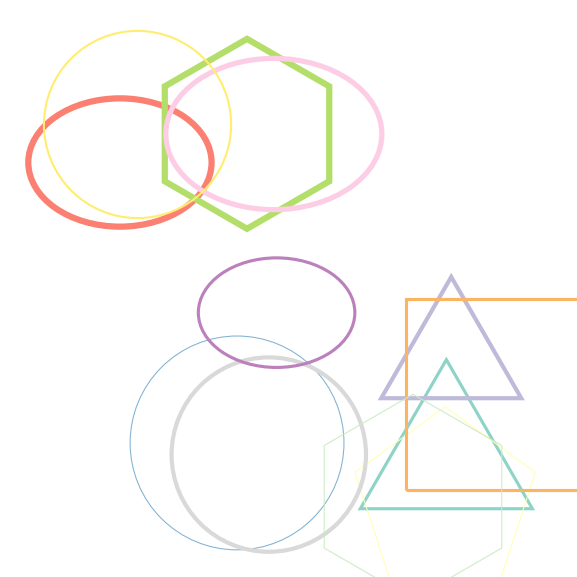[{"shape": "triangle", "thickness": 1.5, "radius": 0.86, "center": [0.773, 0.204]}, {"shape": "pentagon", "thickness": 0.5, "radius": 0.82, "center": [0.771, 0.131]}, {"shape": "triangle", "thickness": 2, "radius": 0.7, "center": [0.781, 0.38]}, {"shape": "oval", "thickness": 3, "radius": 0.79, "center": [0.208, 0.718]}, {"shape": "circle", "thickness": 0.5, "radius": 0.93, "center": [0.41, 0.232]}, {"shape": "square", "thickness": 1.5, "radius": 0.83, "center": [0.868, 0.316]}, {"shape": "hexagon", "thickness": 3, "radius": 0.82, "center": [0.428, 0.767]}, {"shape": "oval", "thickness": 2.5, "radius": 0.94, "center": [0.474, 0.767]}, {"shape": "circle", "thickness": 2, "radius": 0.84, "center": [0.465, 0.212]}, {"shape": "oval", "thickness": 1.5, "radius": 0.68, "center": [0.479, 0.458]}, {"shape": "hexagon", "thickness": 0.5, "radius": 0.89, "center": [0.715, 0.139]}, {"shape": "circle", "thickness": 1, "radius": 0.81, "center": [0.238, 0.784]}]